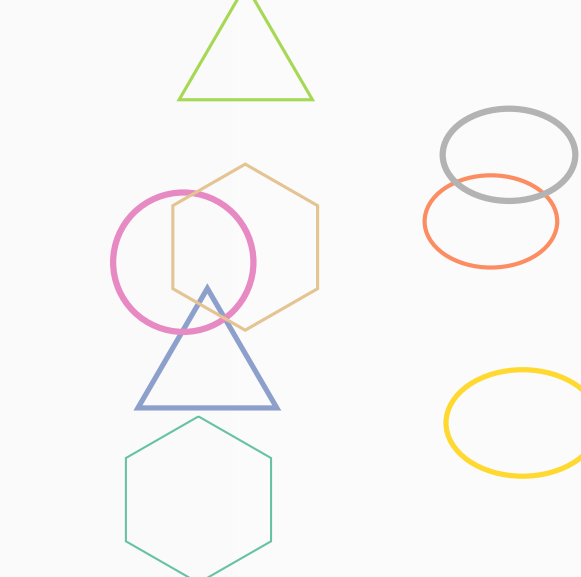[{"shape": "hexagon", "thickness": 1, "radius": 0.72, "center": [0.341, 0.134]}, {"shape": "oval", "thickness": 2, "radius": 0.57, "center": [0.845, 0.616]}, {"shape": "triangle", "thickness": 2.5, "radius": 0.69, "center": [0.357, 0.362]}, {"shape": "circle", "thickness": 3, "radius": 0.6, "center": [0.315, 0.545]}, {"shape": "triangle", "thickness": 1.5, "radius": 0.66, "center": [0.423, 0.893]}, {"shape": "oval", "thickness": 2.5, "radius": 0.66, "center": [0.899, 0.267]}, {"shape": "hexagon", "thickness": 1.5, "radius": 0.72, "center": [0.422, 0.571]}, {"shape": "oval", "thickness": 3, "radius": 0.57, "center": [0.876, 0.731]}]